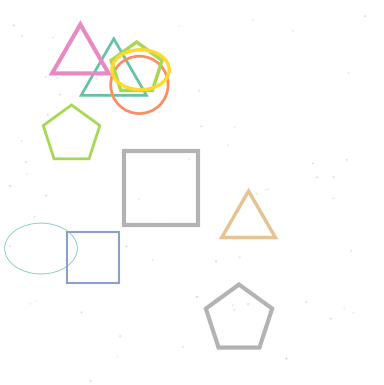[{"shape": "triangle", "thickness": 2, "radius": 0.49, "center": [0.296, 0.801]}, {"shape": "oval", "thickness": 0.5, "radius": 0.47, "center": [0.106, 0.354]}, {"shape": "circle", "thickness": 2, "radius": 0.37, "center": [0.362, 0.78]}, {"shape": "square", "thickness": 1.5, "radius": 0.34, "center": [0.241, 0.331]}, {"shape": "triangle", "thickness": 3, "radius": 0.42, "center": [0.209, 0.852]}, {"shape": "pentagon", "thickness": 2.5, "radius": 0.35, "center": [0.355, 0.821]}, {"shape": "pentagon", "thickness": 2, "radius": 0.39, "center": [0.186, 0.65]}, {"shape": "oval", "thickness": 2.5, "radius": 0.37, "center": [0.365, 0.819]}, {"shape": "triangle", "thickness": 2.5, "radius": 0.4, "center": [0.646, 0.423]}, {"shape": "square", "thickness": 3, "radius": 0.48, "center": [0.418, 0.511]}, {"shape": "pentagon", "thickness": 3, "radius": 0.45, "center": [0.621, 0.17]}]